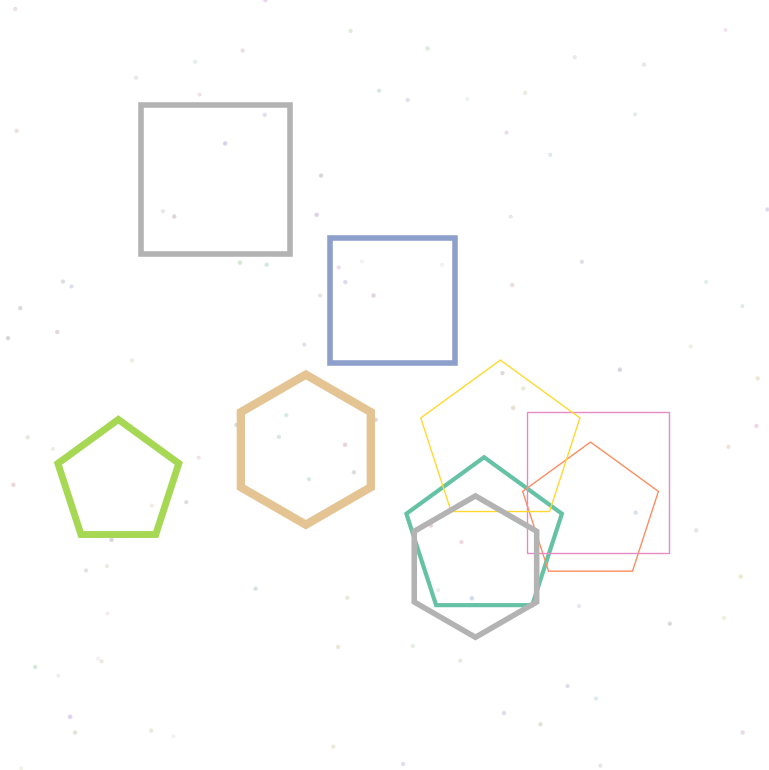[{"shape": "pentagon", "thickness": 1.5, "radius": 0.53, "center": [0.629, 0.3]}, {"shape": "pentagon", "thickness": 0.5, "radius": 0.46, "center": [0.767, 0.333]}, {"shape": "square", "thickness": 2, "radius": 0.41, "center": [0.509, 0.61]}, {"shape": "square", "thickness": 0.5, "radius": 0.46, "center": [0.777, 0.374]}, {"shape": "pentagon", "thickness": 2.5, "radius": 0.41, "center": [0.154, 0.373]}, {"shape": "pentagon", "thickness": 0.5, "radius": 0.54, "center": [0.65, 0.424]}, {"shape": "hexagon", "thickness": 3, "radius": 0.49, "center": [0.397, 0.416]}, {"shape": "hexagon", "thickness": 2, "radius": 0.46, "center": [0.617, 0.264]}, {"shape": "square", "thickness": 2, "radius": 0.48, "center": [0.28, 0.767]}]